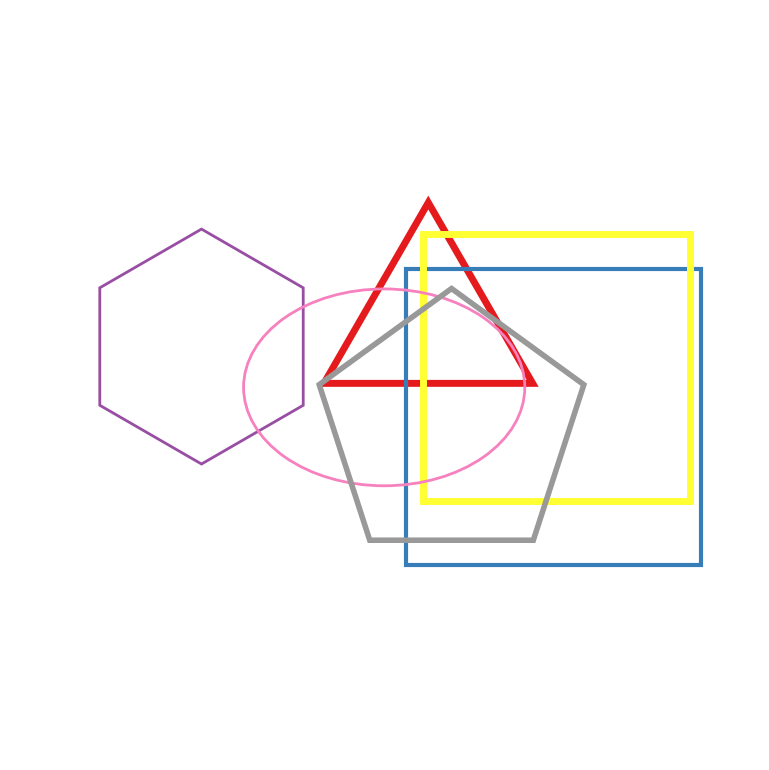[{"shape": "triangle", "thickness": 2.5, "radius": 0.78, "center": [0.556, 0.58]}, {"shape": "square", "thickness": 1.5, "radius": 0.96, "center": [0.719, 0.458]}, {"shape": "hexagon", "thickness": 1, "radius": 0.76, "center": [0.262, 0.55]}, {"shape": "square", "thickness": 2.5, "radius": 0.87, "center": [0.723, 0.522]}, {"shape": "oval", "thickness": 1, "radius": 0.91, "center": [0.499, 0.497]}, {"shape": "pentagon", "thickness": 2, "radius": 0.9, "center": [0.586, 0.445]}]